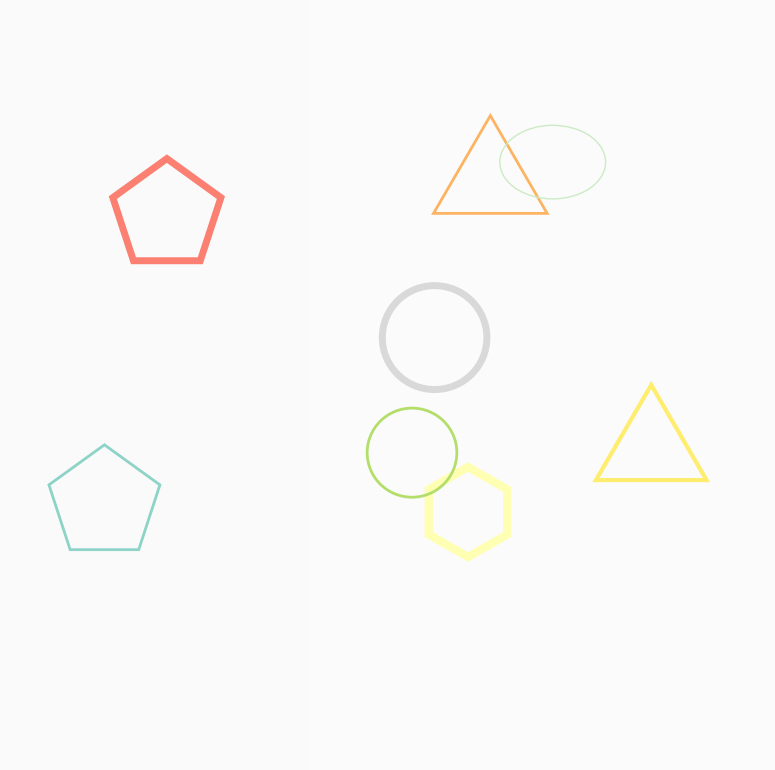[{"shape": "pentagon", "thickness": 1, "radius": 0.38, "center": [0.135, 0.347]}, {"shape": "hexagon", "thickness": 3, "radius": 0.29, "center": [0.604, 0.335]}, {"shape": "pentagon", "thickness": 2.5, "radius": 0.37, "center": [0.215, 0.721]}, {"shape": "triangle", "thickness": 1, "radius": 0.42, "center": [0.633, 0.765]}, {"shape": "circle", "thickness": 1, "radius": 0.29, "center": [0.532, 0.412]}, {"shape": "circle", "thickness": 2.5, "radius": 0.34, "center": [0.561, 0.562]}, {"shape": "oval", "thickness": 0.5, "radius": 0.34, "center": [0.713, 0.789]}, {"shape": "triangle", "thickness": 1.5, "radius": 0.41, "center": [0.84, 0.418]}]